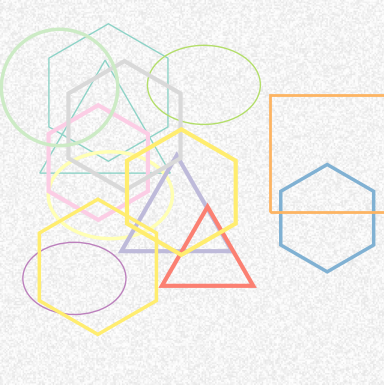[{"shape": "hexagon", "thickness": 1, "radius": 0.89, "center": [0.282, 0.76]}, {"shape": "triangle", "thickness": 1, "radius": 0.98, "center": [0.273, 0.648]}, {"shape": "oval", "thickness": 2.5, "radius": 0.81, "center": [0.287, 0.493]}, {"shape": "triangle", "thickness": 3, "radius": 0.83, "center": [0.459, 0.43]}, {"shape": "triangle", "thickness": 3, "radius": 0.68, "center": [0.539, 0.326]}, {"shape": "hexagon", "thickness": 2.5, "radius": 0.7, "center": [0.85, 0.433]}, {"shape": "square", "thickness": 2, "radius": 0.76, "center": [0.854, 0.601]}, {"shape": "oval", "thickness": 1, "radius": 0.73, "center": [0.53, 0.78]}, {"shape": "hexagon", "thickness": 3, "radius": 0.74, "center": [0.255, 0.578]}, {"shape": "hexagon", "thickness": 3, "radius": 0.84, "center": [0.323, 0.673]}, {"shape": "oval", "thickness": 1, "radius": 0.67, "center": [0.193, 0.277]}, {"shape": "circle", "thickness": 2.5, "radius": 0.76, "center": [0.155, 0.773]}, {"shape": "hexagon", "thickness": 3, "radius": 0.82, "center": [0.471, 0.501]}, {"shape": "hexagon", "thickness": 2.5, "radius": 0.88, "center": [0.254, 0.307]}]